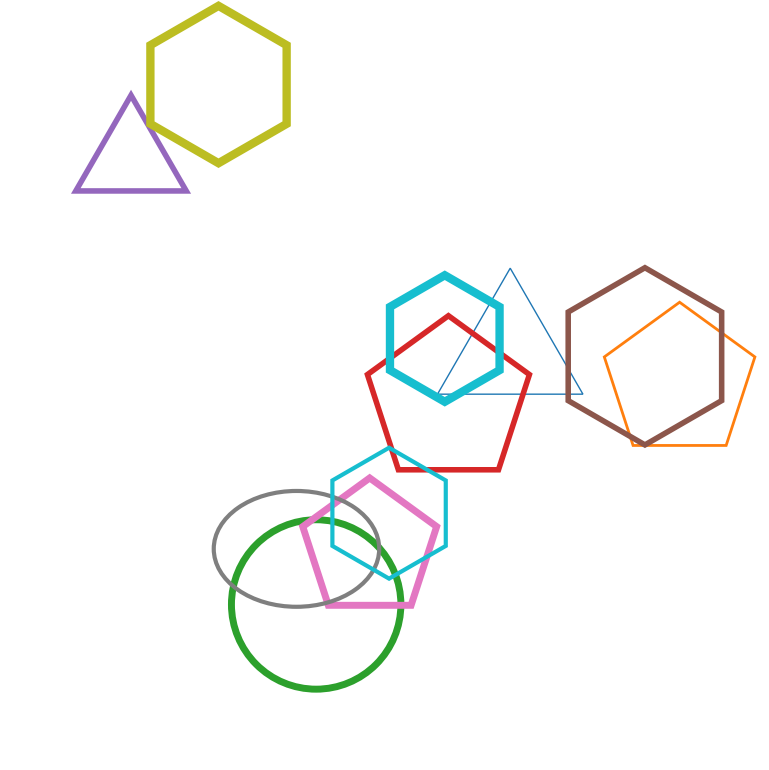[{"shape": "triangle", "thickness": 0.5, "radius": 0.55, "center": [0.663, 0.543]}, {"shape": "pentagon", "thickness": 1, "radius": 0.51, "center": [0.883, 0.505]}, {"shape": "circle", "thickness": 2.5, "radius": 0.55, "center": [0.411, 0.215]}, {"shape": "pentagon", "thickness": 2, "radius": 0.55, "center": [0.582, 0.479]}, {"shape": "triangle", "thickness": 2, "radius": 0.41, "center": [0.17, 0.793]}, {"shape": "hexagon", "thickness": 2, "radius": 0.58, "center": [0.838, 0.537]}, {"shape": "pentagon", "thickness": 2.5, "radius": 0.46, "center": [0.48, 0.288]}, {"shape": "oval", "thickness": 1.5, "radius": 0.54, "center": [0.385, 0.287]}, {"shape": "hexagon", "thickness": 3, "radius": 0.51, "center": [0.284, 0.89]}, {"shape": "hexagon", "thickness": 3, "radius": 0.41, "center": [0.578, 0.56]}, {"shape": "hexagon", "thickness": 1.5, "radius": 0.43, "center": [0.505, 0.334]}]